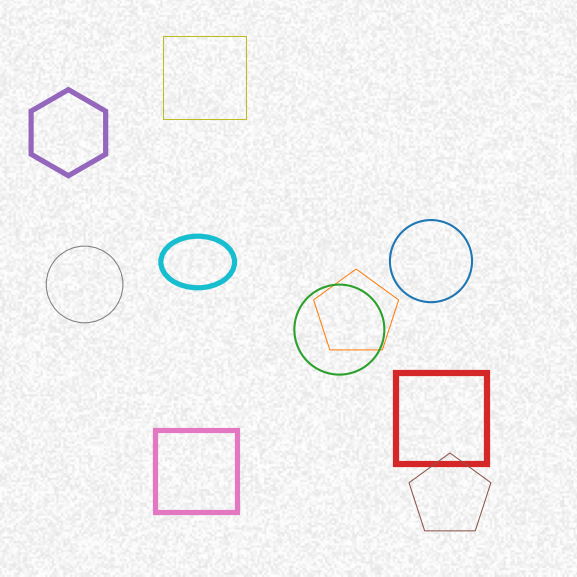[{"shape": "circle", "thickness": 1, "radius": 0.36, "center": [0.746, 0.547]}, {"shape": "pentagon", "thickness": 0.5, "radius": 0.39, "center": [0.617, 0.456]}, {"shape": "circle", "thickness": 1, "radius": 0.39, "center": [0.588, 0.428]}, {"shape": "square", "thickness": 3, "radius": 0.39, "center": [0.765, 0.275]}, {"shape": "hexagon", "thickness": 2.5, "radius": 0.37, "center": [0.118, 0.769]}, {"shape": "pentagon", "thickness": 0.5, "radius": 0.37, "center": [0.779, 0.14]}, {"shape": "square", "thickness": 2.5, "radius": 0.35, "center": [0.339, 0.184]}, {"shape": "circle", "thickness": 0.5, "radius": 0.33, "center": [0.146, 0.507]}, {"shape": "square", "thickness": 0.5, "radius": 0.36, "center": [0.354, 0.865]}, {"shape": "oval", "thickness": 2.5, "radius": 0.32, "center": [0.342, 0.545]}]